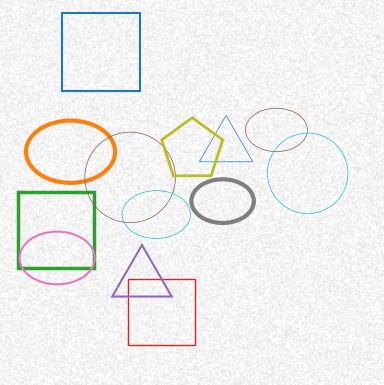[{"shape": "triangle", "thickness": 0.5, "radius": 0.4, "center": [0.587, 0.62]}, {"shape": "square", "thickness": 1.5, "radius": 0.51, "center": [0.262, 0.864]}, {"shape": "oval", "thickness": 3, "radius": 0.58, "center": [0.183, 0.606]}, {"shape": "square", "thickness": 2.5, "radius": 0.5, "center": [0.146, 0.403]}, {"shape": "square", "thickness": 1, "radius": 0.43, "center": [0.42, 0.19]}, {"shape": "triangle", "thickness": 1.5, "radius": 0.45, "center": [0.369, 0.274]}, {"shape": "oval", "thickness": 0.5, "radius": 0.4, "center": [0.718, 0.663]}, {"shape": "circle", "thickness": 0.5, "radius": 0.59, "center": [0.338, 0.539]}, {"shape": "oval", "thickness": 1.5, "radius": 0.49, "center": [0.148, 0.33]}, {"shape": "oval", "thickness": 3, "radius": 0.41, "center": [0.578, 0.478]}, {"shape": "pentagon", "thickness": 2, "radius": 0.42, "center": [0.499, 0.611]}, {"shape": "circle", "thickness": 0.5, "radius": 0.52, "center": [0.799, 0.55]}, {"shape": "oval", "thickness": 0.5, "radius": 0.44, "center": [0.406, 0.443]}]